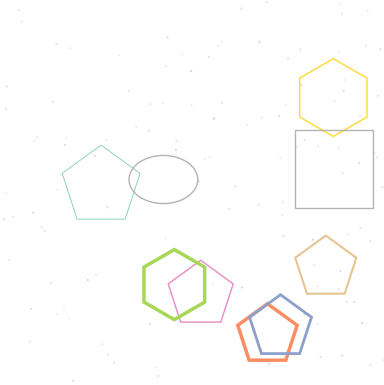[{"shape": "pentagon", "thickness": 0.5, "radius": 0.53, "center": [0.263, 0.517]}, {"shape": "pentagon", "thickness": 2.5, "radius": 0.41, "center": [0.695, 0.13]}, {"shape": "pentagon", "thickness": 2, "radius": 0.42, "center": [0.729, 0.15]}, {"shape": "pentagon", "thickness": 1, "radius": 0.44, "center": [0.521, 0.235]}, {"shape": "hexagon", "thickness": 2.5, "radius": 0.45, "center": [0.453, 0.261]}, {"shape": "hexagon", "thickness": 1, "radius": 0.5, "center": [0.866, 0.747]}, {"shape": "pentagon", "thickness": 1.5, "radius": 0.42, "center": [0.846, 0.305]}, {"shape": "oval", "thickness": 1, "radius": 0.45, "center": [0.424, 0.534]}, {"shape": "square", "thickness": 1, "radius": 0.51, "center": [0.868, 0.561]}]